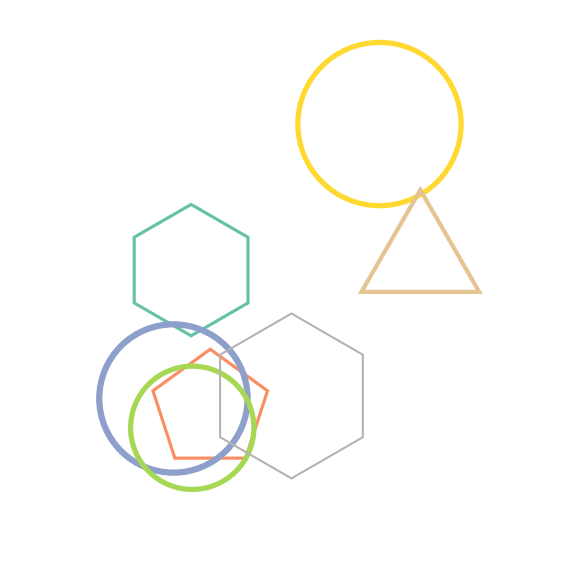[{"shape": "hexagon", "thickness": 1.5, "radius": 0.57, "center": [0.331, 0.531]}, {"shape": "pentagon", "thickness": 1.5, "radius": 0.52, "center": [0.364, 0.29]}, {"shape": "circle", "thickness": 3, "radius": 0.64, "center": [0.3, 0.309]}, {"shape": "circle", "thickness": 2.5, "radius": 0.53, "center": [0.333, 0.258]}, {"shape": "circle", "thickness": 2.5, "radius": 0.71, "center": [0.657, 0.784]}, {"shape": "triangle", "thickness": 2, "radius": 0.59, "center": [0.728, 0.553]}, {"shape": "hexagon", "thickness": 1, "radius": 0.71, "center": [0.505, 0.313]}]